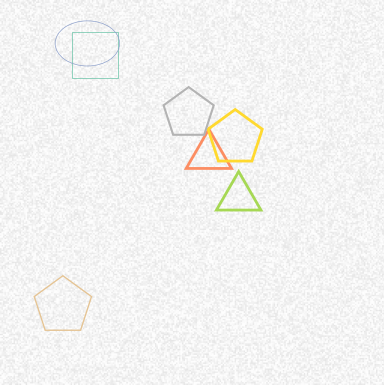[{"shape": "square", "thickness": 0.5, "radius": 0.3, "center": [0.246, 0.857]}, {"shape": "triangle", "thickness": 2, "radius": 0.34, "center": [0.542, 0.596]}, {"shape": "oval", "thickness": 0.5, "radius": 0.42, "center": [0.227, 0.887]}, {"shape": "triangle", "thickness": 2, "radius": 0.33, "center": [0.62, 0.488]}, {"shape": "pentagon", "thickness": 2, "radius": 0.37, "center": [0.611, 0.642]}, {"shape": "pentagon", "thickness": 1, "radius": 0.39, "center": [0.163, 0.206]}, {"shape": "pentagon", "thickness": 1.5, "radius": 0.34, "center": [0.49, 0.705]}]